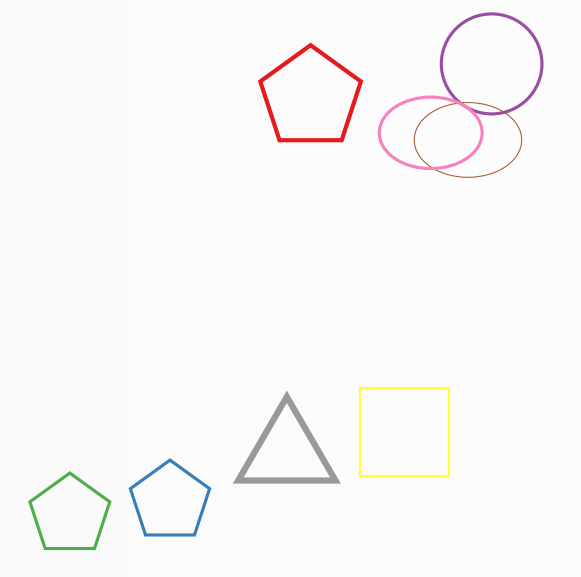[{"shape": "pentagon", "thickness": 2, "radius": 0.45, "center": [0.534, 0.83]}, {"shape": "pentagon", "thickness": 1.5, "radius": 0.36, "center": [0.292, 0.131]}, {"shape": "pentagon", "thickness": 1.5, "radius": 0.36, "center": [0.12, 0.108]}, {"shape": "circle", "thickness": 1.5, "radius": 0.43, "center": [0.846, 0.888]}, {"shape": "square", "thickness": 1, "radius": 0.38, "center": [0.697, 0.251]}, {"shape": "oval", "thickness": 0.5, "radius": 0.46, "center": [0.805, 0.757]}, {"shape": "oval", "thickness": 1.5, "radius": 0.44, "center": [0.741, 0.769]}, {"shape": "triangle", "thickness": 3, "radius": 0.48, "center": [0.493, 0.215]}]